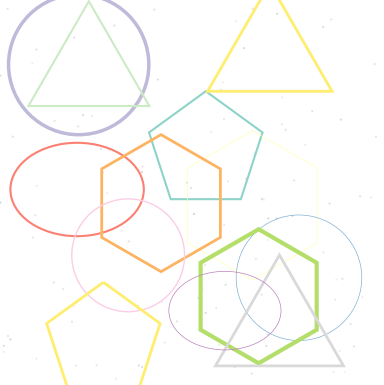[{"shape": "pentagon", "thickness": 1.5, "radius": 0.77, "center": [0.534, 0.608]}, {"shape": "hexagon", "thickness": 0.5, "radius": 0.97, "center": [0.656, 0.466]}, {"shape": "circle", "thickness": 2.5, "radius": 0.91, "center": [0.204, 0.832]}, {"shape": "oval", "thickness": 1.5, "radius": 0.87, "center": [0.2, 0.508]}, {"shape": "circle", "thickness": 0.5, "radius": 0.82, "center": [0.777, 0.279]}, {"shape": "hexagon", "thickness": 2, "radius": 0.89, "center": [0.418, 0.472]}, {"shape": "hexagon", "thickness": 3, "radius": 0.87, "center": [0.672, 0.23]}, {"shape": "circle", "thickness": 1, "radius": 0.73, "center": [0.333, 0.337]}, {"shape": "triangle", "thickness": 2, "radius": 0.96, "center": [0.726, 0.146]}, {"shape": "oval", "thickness": 0.5, "radius": 0.73, "center": [0.584, 0.193]}, {"shape": "triangle", "thickness": 1.5, "radius": 0.91, "center": [0.231, 0.815]}, {"shape": "triangle", "thickness": 2, "radius": 0.93, "center": [0.701, 0.856]}, {"shape": "pentagon", "thickness": 2, "radius": 0.77, "center": [0.269, 0.112]}]